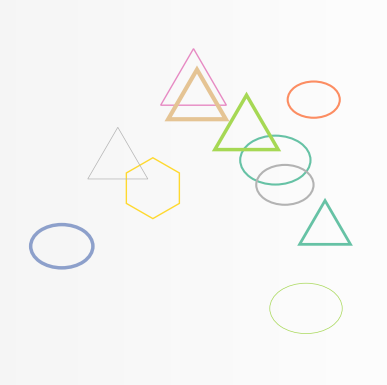[{"shape": "triangle", "thickness": 2, "radius": 0.38, "center": [0.839, 0.403]}, {"shape": "oval", "thickness": 1.5, "radius": 0.45, "center": [0.711, 0.584]}, {"shape": "oval", "thickness": 1.5, "radius": 0.34, "center": [0.81, 0.741]}, {"shape": "oval", "thickness": 2.5, "radius": 0.4, "center": [0.159, 0.36]}, {"shape": "triangle", "thickness": 1, "radius": 0.49, "center": [0.499, 0.776]}, {"shape": "oval", "thickness": 0.5, "radius": 0.47, "center": [0.79, 0.199]}, {"shape": "triangle", "thickness": 2.5, "radius": 0.47, "center": [0.636, 0.659]}, {"shape": "hexagon", "thickness": 1, "radius": 0.4, "center": [0.394, 0.511]}, {"shape": "triangle", "thickness": 3, "radius": 0.43, "center": [0.508, 0.733]}, {"shape": "triangle", "thickness": 0.5, "radius": 0.45, "center": [0.304, 0.58]}, {"shape": "oval", "thickness": 1.5, "radius": 0.37, "center": [0.735, 0.52]}]